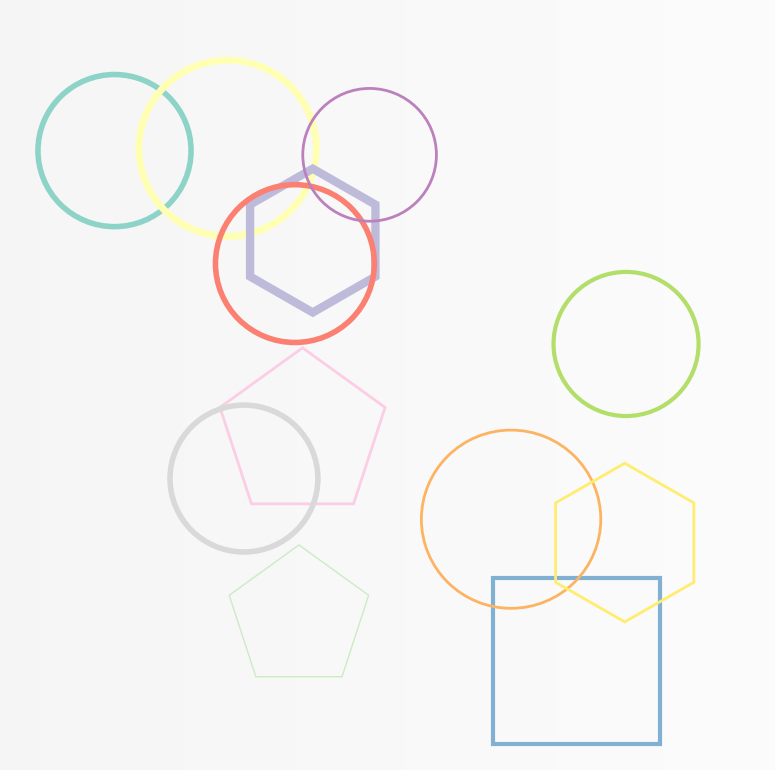[{"shape": "circle", "thickness": 2, "radius": 0.49, "center": [0.148, 0.804]}, {"shape": "circle", "thickness": 2.5, "radius": 0.57, "center": [0.294, 0.807]}, {"shape": "hexagon", "thickness": 3, "radius": 0.47, "center": [0.404, 0.688]}, {"shape": "circle", "thickness": 2, "radius": 0.51, "center": [0.38, 0.658]}, {"shape": "square", "thickness": 1.5, "radius": 0.54, "center": [0.744, 0.142]}, {"shape": "circle", "thickness": 1, "radius": 0.58, "center": [0.659, 0.326]}, {"shape": "circle", "thickness": 1.5, "radius": 0.47, "center": [0.808, 0.553]}, {"shape": "pentagon", "thickness": 1, "radius": 0.56, "center": [0.39, 0.436]}, {"shape": "circle", "thickness": 2, "radius": 0.48, "center": [0.315, 0.379]}, {"shape": "circle", "thickness": 1, "radius": 0.43, "center": [0.477, 0.799]}, {"shape": "pentagon", "thickness": 0.5, "radius": 0.47, "center": [0.386, 0.198]}, {"shape": "hexagon", "thickness": 1, "radius": 0.52, "center": [0.806, 0.295]}]